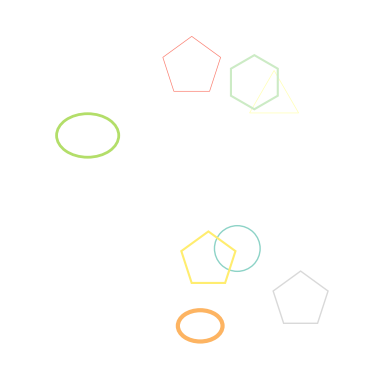[{"shape": "circle", "thickness": 1, "radius": 0.3, "center": [0.616, 0.355]}, {"shape": "triangle", "thickness": 0.5, "radius": 0.37, "center": [0.712, 0.743]}, {"shape": "pentagon", "thickness": 0.5, "radius": 0.39, "center": [0.498, 0.827]}, {"shape": "oval", "thickness": 3, "radius": 0.29, "center": [0.52, 0.154]}, {"shape": "oval", "thickness": 2, "radius": 0.4, "center": [0.228, 0.648]}, {"shape": "pentagon", "thickness": 1, "radius": 0.37, "center": [0.781, 0.221]}, {"shape": "hexagon", "thickness": 1.5, "radius": 0.35, "center": [0.661, 0.786]}, {"shape": "pentagon", "thickness": 1.5, "radius": 0.37, "center": [0.541, 0.325]}]